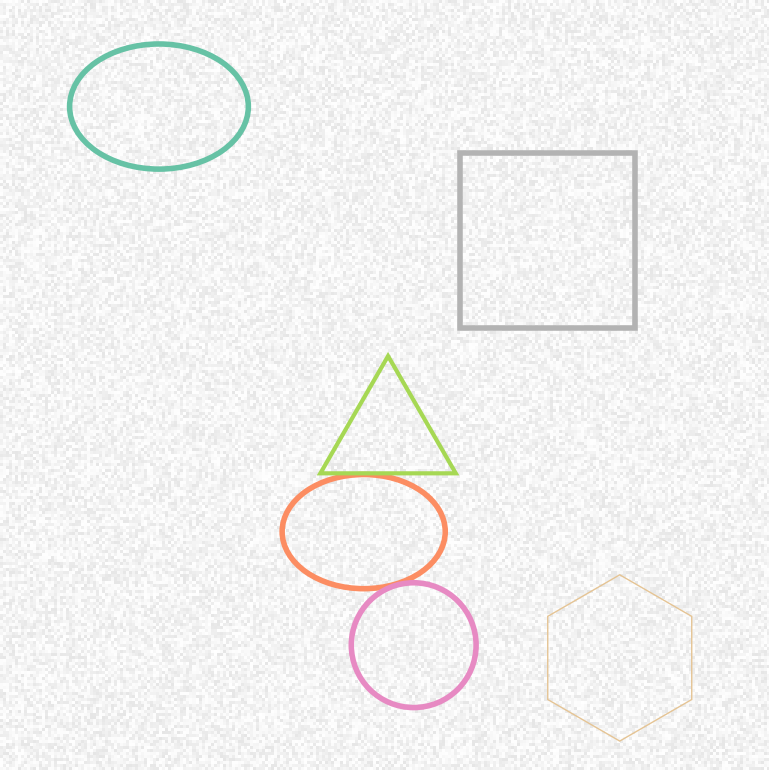[{"shape": "oval", "thickness": 2, "radius": 0.58, "center": [0.206, 0.862]}, {"shape": "oval", "thickness": 2, "radius": 0.53, "center": [0.472, 0.31]}, {"shape": "circle", "thickness": 2, "radius": 0.41, "center": [0.537, 0.162]}, {"shape": "triangle", "thickness": 1.5, "radius": 0.51, "center": [0.504, 0.436]}, {"shape": "hexagon", "thickness": 0.5, "radius": 0.54, "center": [0.805, 0.146]}, {"shape": "square", "thickness": 2, "radius": 0.57, "center": [0.711, 0.688]}]